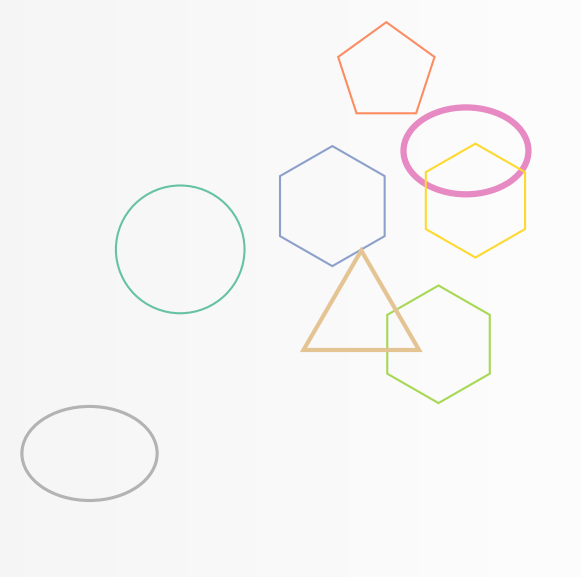[{"shape": "circle", "thickness": 1, "radius": 0.55, "center": [0.31, 0.567]}, {"shape": "pentagon", "thickness": 1, "radius": 0.44, "center": [0.665, 0.874]}, {"shape": "hexagon", "thickness": 1, "radius": 0.52, "center": [0.572, 0.642]}, {"shape": "oval", "thickness": 3, "radius": 0.54, "center": [0.802, 0.738]}, {"shape": "hexagon", "thickness": 1, "radius": 0.51, "center": [0.754, 0.403]}, {"shape": "hexagon", "thickness": 1, "radius": 0.49, "center": [0.818, 0.652]}, {"shape": "triangle", "thickness": 2, "radius": 0.57, "center": [0.622, 0.451]}, {"shape": "oval", "thickness": 1.5, "radius": 0.58, "center": [0.154, 0.214]}]